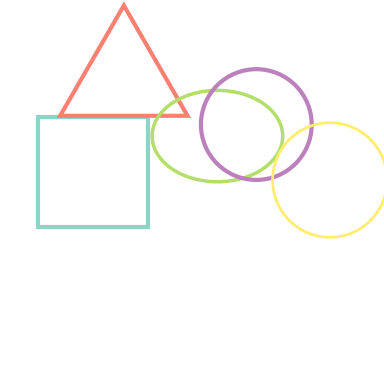[{"shape": "square", "thickness": 3, "radius": 0.71, "center": [0.241, 0.554]}, {"shape": "triangle", "thickness": 3, "radius": 0.96, "center": [0.322, 0.795]}, {"shape": "oval", "thickness": 2.5, "radius": 0.85, "center": [0.565, 0.647]}, {"shape": "circle", "thickness": 3, "radius": 0.72, "center": [0.666, 0.676]}, {"shape": "circle", "thickness": 2, "radius": 0.74, "center": [0.857, 0.532]}]